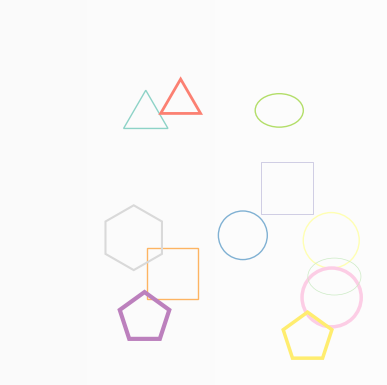[{"shape": "triangle", "thickness": 1, "radius": 0.33, "center": [0.376, 0.699]}, {"shape": "circle", "thickness": 1, "radius": 0.36, "center": [0.855, 0.376]}, {"shape": "square", "thickness": 0.5, "radius": 0.33, "center": [0.741, 0.511]}, {"shape": "triangle", "thickness": 2, "radius": 0.3, "center": [0.466, 0.735]}, {"shape": "circle", "thickness": 1, "radius": 0.32, "center": [0.627, 0.389]}, {"shape": "square", "thickness": 1, "radius": 0.33, "center": [0.445, 0.29]}, {"shape": "oval", "thickness": 1, "radius": 0.31, "center": [0.721, 0.713]}, {"shape": "circle", "thickness": 2.5, "radius": 0.38, "center": [0.856, 0.227]}, {"shape": "hexagon", "thickness": 1.5, "radius": 0.42, "center": [0.345, 0.383]}, {"shape": "pentagon", "thickness": 3, "radius": 0.34, "center": [0.373, 0.174]}, {"shape": "oval", "thickness": 0.5, "radius": 0.34, "center": [0.863, 0.282]}, {"shape": "pentagon", "thickness": 2.5, "radius": 0.33, "center": [0.794, 0.123]}]